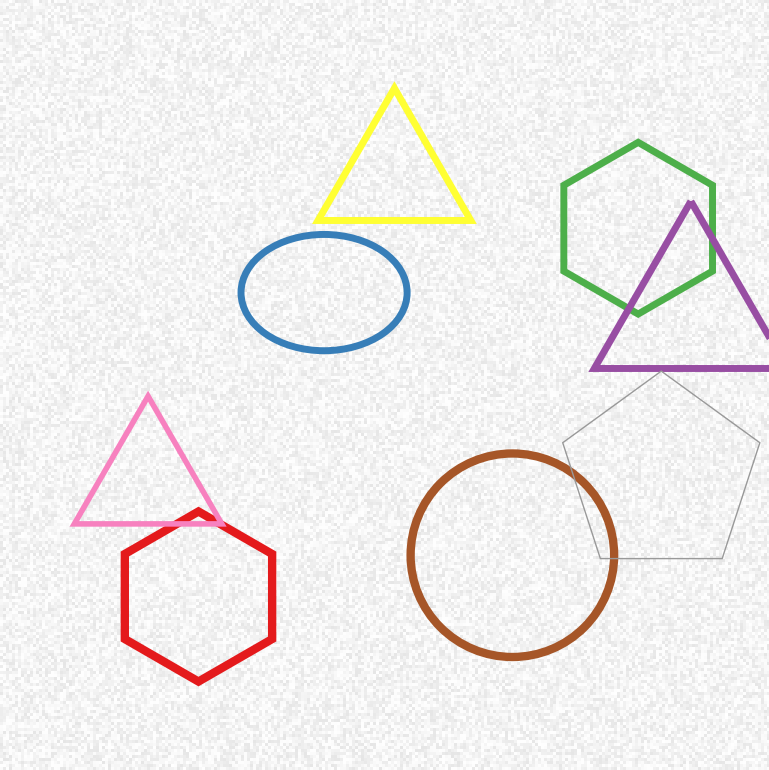[{"shape": "hexagon", "thickness": 3, "radius": 0.55, "center": [0.258, 0.225]}, {"shape": "oval", "thickness": 2.5, "radius": 0.54, "center": [0.421, 0.62]}, {"shape": "hexagon", "thickness": 2.5, "radius": 0.56, "center": [0.829, 0.704]}, {"shape": "triangle", "thickness": 2.5, "radius": 0.72, "center": [0.897, 0.594]}, {"shape": "triangle", "thickness": 2.5, "radius": 0.57, "center": [0.512, 0.771]}, {"shape": "circle", "thickness": 3, "radius": 0.66, "center": [0.665, 0.279]}, {"shape": "triangle", "thickness": 2, "radius": 0.55, "center": [0.192, 0.375]}, {"shape": "pentagon", "thickness": 0.5, "radius": 0.67, "center": [0.859, 0.383]}]